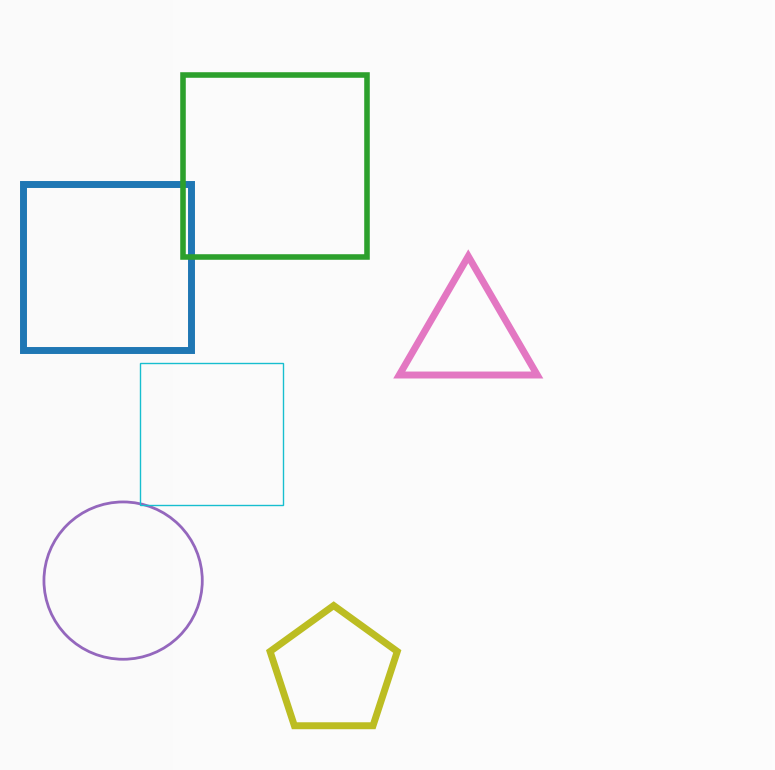[{"shape": "square", "thickness": 2.5, "radius": 0.54, "center": [0.138, 0.653]}, {"shape": "square", "thickness": 2, "radius": 0.59, "center": [0.355, 0.784]}, {"shape": "circle", "thickness": 1, "radius": 0.51, "center": [0.159, 0.246]}, {"shape": "triangle", "thickness": 2.5, "radius": 0.51, "center": [0.604, 0.564]}, {"shape": "pentagon", "thickness": 2.5, "radius": 0.43, "center": [0.431, 0.127]}, {"shape": "square", "thickness": 0.5, "radius": 0.46, "center": [0.273, 0.436]}]